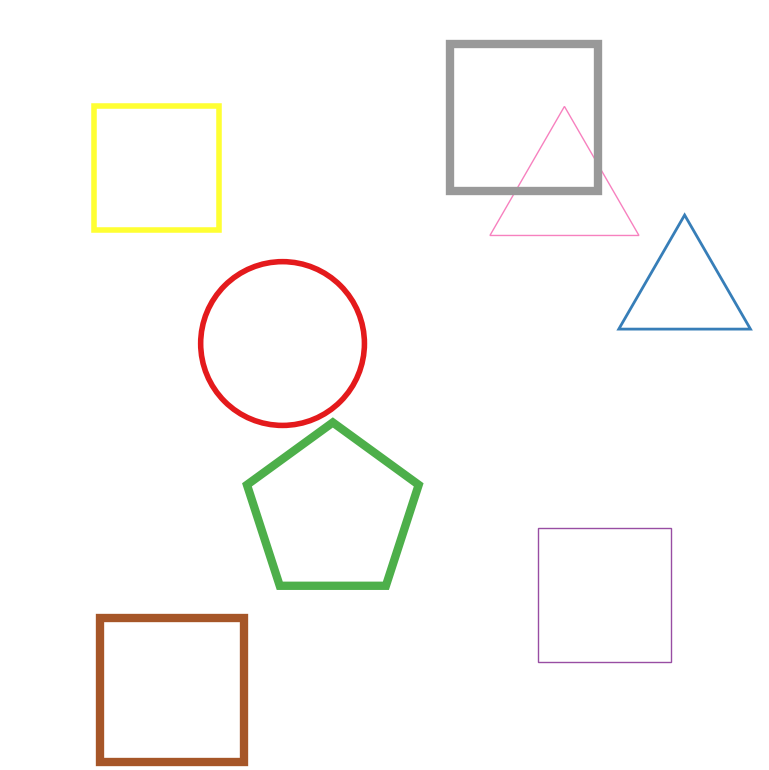[{"shape": "circle", "thickness": 2, "radius": 0.53, "center": [0.367, 0.554]}, {"shape": "triangle", "thickness": 1, "radius": 0.49, "center": [0.889, 0.622]}, {"shape": "pentagon", "thickness": 3, "radius": 0.59, "center": [0.432, 0.334]}, {"shape": "square", "thickness": 0.5, "radius": 0.43, "center": [0.785, 0.228]}, {"shape": "square", "thickness": 2, "radius": 0.4, "center": [0.203, 0.782]}, {"shape": "square", "thickness": 3, "radius": 0.47, "center": [0.223, 0.104]}, {"shape": "triangle", "thickness": 0.5, "radius": 0.56, "center": [0.733, 0.75]}, {"shape": "square", "thickness": 3, "radius": 0.48, "center": [0.681, 0.847]}]